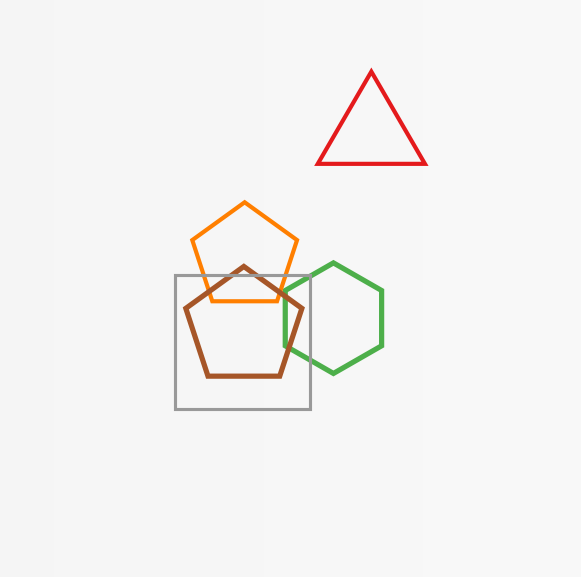[{"shape": "triangle", "thickness": 2, "radius": 0.53, "center": [0.639, 0.769]}, {"shape": "hexagon", "thickness": 2.5, "radius": 0.48, "center": [0.574, 0.448]}, {"shape": "pentagon", "thickness": 2, "radius": 0.47, "center": [0.421, 0.554]}, {"shape": "pentagon", "thickness": 2.5, "radius": 0.53, "center": [0.42, 0.433]}, {"shape": "square", "thickness": 1.5, "radius": 0.58, "center": [0.417, 0.407]}]